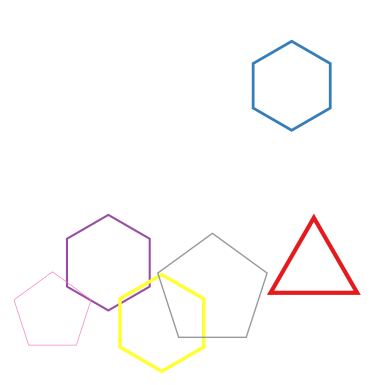[{"shape": "triangle", "thickness": 3, "radius": 0.65, "center": [0.815, 0.304]}, {"shape": "hexagon", "thickness": 2, "radius": 0.58, "center": [0.758, 0.777]}, {"shape": "hexagon", "thickness": 1.5, "radius": 0.62, "center": [0.281, 0.318]}, {"shape": "hexagon", "thickness": 2.5, "radius": 0.63, "center": [0.42, 0.161]}, {"shape": "pentagon", "thickness": 0.5, "radius": 0.53, "center": [0.136, 0.189]}, {"shape": "pentagon", "thickness": 1, "radius": 0.75, "center": [0.552, 0.245]}]